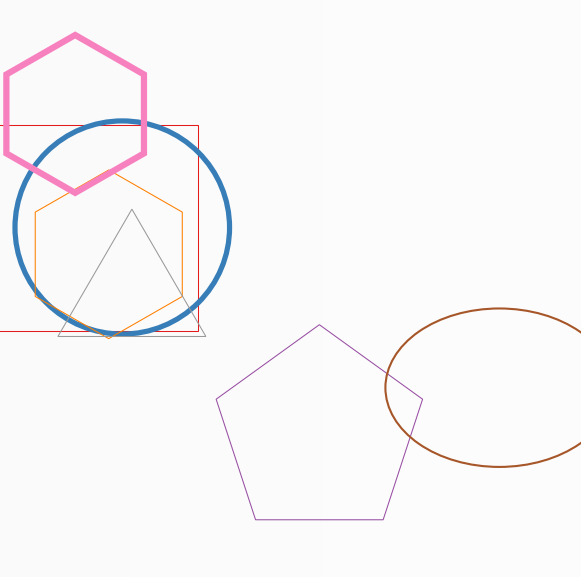[{"shape": "square", "thickness": 0.5, "radius": 0.89, "center": [0.161, 0.604]}, {"shape": "circle", "thickness": 2.5, "radius": 0.92, "center": [0.21, 0.605]}, {"shape": "pentagon", "thickness": 0.5, "radius": 0.93, "center": [0.549, 0.25]}, {"shape": "hexagon", "thickness": 0.5, "radius": 0.73, "center": [0.187, 0.559]}, {"shape": "oval", "thickness": 1, "radius": 0.98, "center": [0.859, 0.328]}, {"shape": "hexagon", "thickness": 3, "radius": 0.68, "center": [0.129, 0.802]}, {"shape": "triangle", "thickness": 0.5, "radius": 0.73, "center": [0.227, 0.49]}]